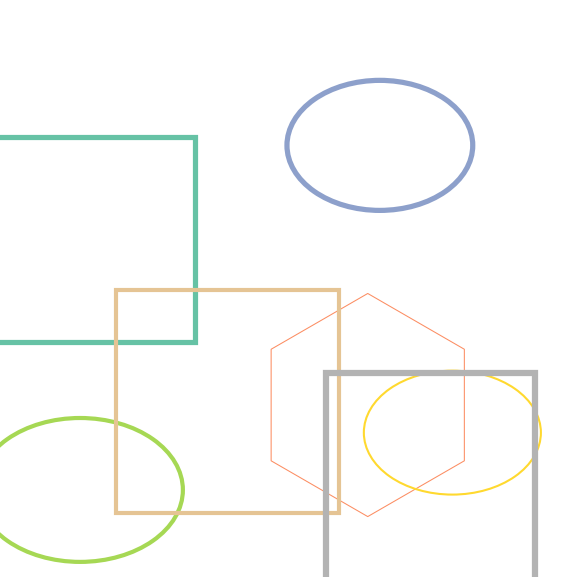[{"shape": "square", "thickness": 2.5, "radius": 0.89, "center": [0.161, 0.584]}, {"shape": "hexagon", "thickness": 0.5, "radius": 0.97, "center": [0.637, 0.298]}, {"shape": "oval", "thickness": 2.5, "radius": 0.8, "center": [0.658, 0.747]}, {"shape": "oval", "thickness": 2, "radius": 0.89, "center": [0.139, 0.151]}, {"shape": "oval", "thickness": 1, "radius": 0.77, "center": [0.783, 0.25]}, {"shape": "square", "thickness": 2, "radius": 0.96, "center": [0.394, 0.304]}, {"shape": "square", "thickness": 3, "radius": 0.91, "center": [0.745, 0.172]}]